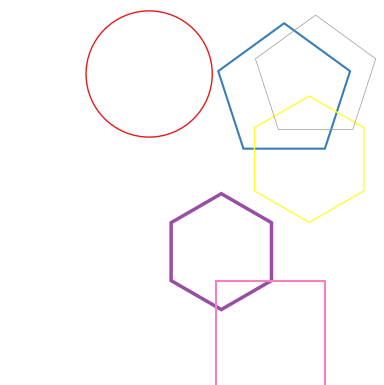[{"shape": "circle", "thickness": 1, "radius": 0.82, "center": [0.387, 0.808]}, {"shape": "pentagon", "thickness": 1.5, "radius": 0.9, "center": [0.738, 0.76]}, {"shape": "hexagon", "thickness": 2.5, "radius": 0.75, "center": [0.575, 0.346]}, {"shape": "hexagon", "thickness": 1, "radius": 0.82, "center": [0.803, 0.586]}, {"shape": "square", "thickness": 1.5, "radius": 0.7, "center": [0.702, 0.131]}, {"shape": "pentagon", "thickness": 0.5, "radius": 0.82, "center": [0.82, 0.796]}]